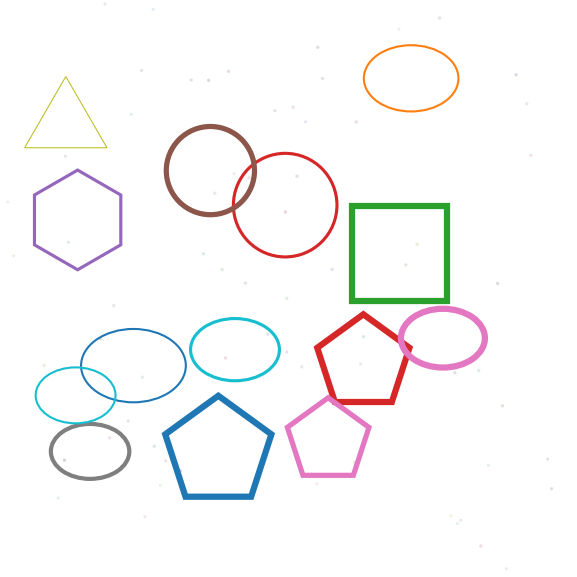[{"shape": "oval", "thickness": 1, "radius": 0.45, "center": [0.231, 0.366]}, {"shape": "pentagon", "thickness": 3, "radius": 0.48, "center": [0.378, 0.217]}, {"shape": "oval", "thickness": 1, "radius": 0.41, "center": [0.712, 0.863]}, {"shape": "square", "thickness": 3, "radius": 0.41, "center": [0.692, 0.56]}, {"shape": "circle", "thickness": 1.5, "radius": 0.45, "center": [0.494, 0.644]}, {"shape": "pentagon", "thickness": 3, "radius": 0.42, "center": [0.629, 0.371]}, {"shape": "hexagon", "thickness": 1.5, "radius": 0.43, "center": [0.134, 0.618]}, {"shape": "circle", "thickness": 2.5, "radius": 0.38, "center": [0.364, 0.704]}, {"shape": "oval", "thickness": 3, "radius": 0.36, "center": [0.767, 0.414]}, {"shape": "pentagon", "thickness": 2.5, "radius": 0.37, "center": [0.568, 0.236]}, {"shape": "oval", "thickness": 2, "radius": 0.34, "center": [0.156, 0.217]}, {"shape": "triangle", "thickness": 0.5, "radius": 0.41, "center": [0.114, 0.784]}, {"shape": "oval", "thickness": 1, "radius": 0.35, "center": [0.131, 0.315]}, {"shape": "oval", "thickness": 1.5, "radius": 0.38, "center": [0.407, 0.394]}]